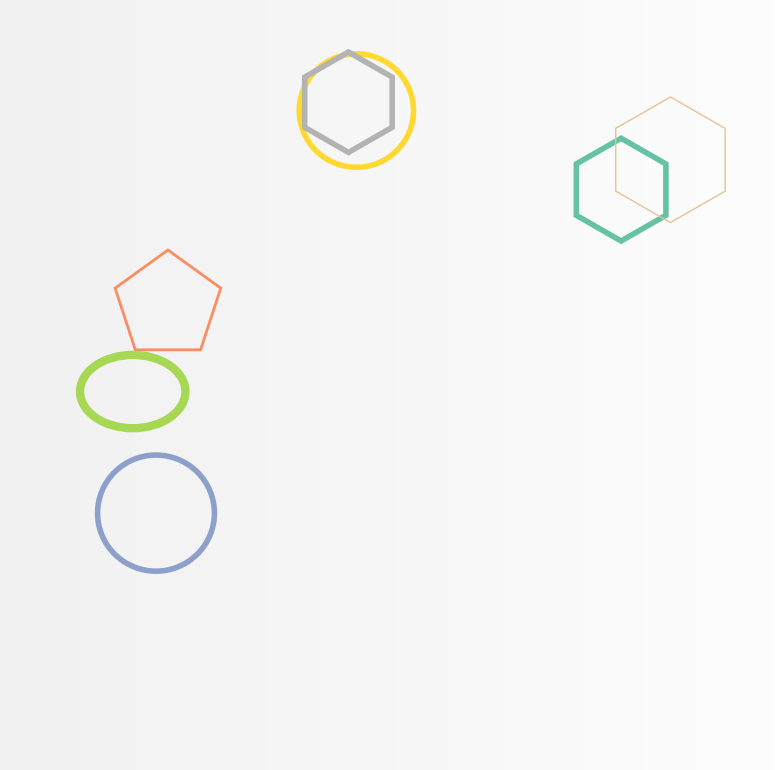[{"shape": "hexagon", "thickness": 2, "radius": 0.33, "center": [0.801, 0.754]}, {"shape": "pentagon", "thickness": 1, "radius": 0.36, "center": [0.217, 0.604]}, {"shape": "circle", "thickness": 2, "radius": 0.38, "center": [0.201, 0.334]}, {"shape": "oval", "thickness": 3, "radius": 0.34, "center": [0.171, 0.491]}, {"shape": "circle", "thickness": 2, "radius": 0.37, "center": [0.46, 0.856]}, {"shape": "hexagon", "thickness": 0.5, "radius": 0.41, "center": [0.865, 0.793]}, {"shape": "hexagon", "thickness": 2, "radius": 0.33, "center": [0.45, 0.867]}]